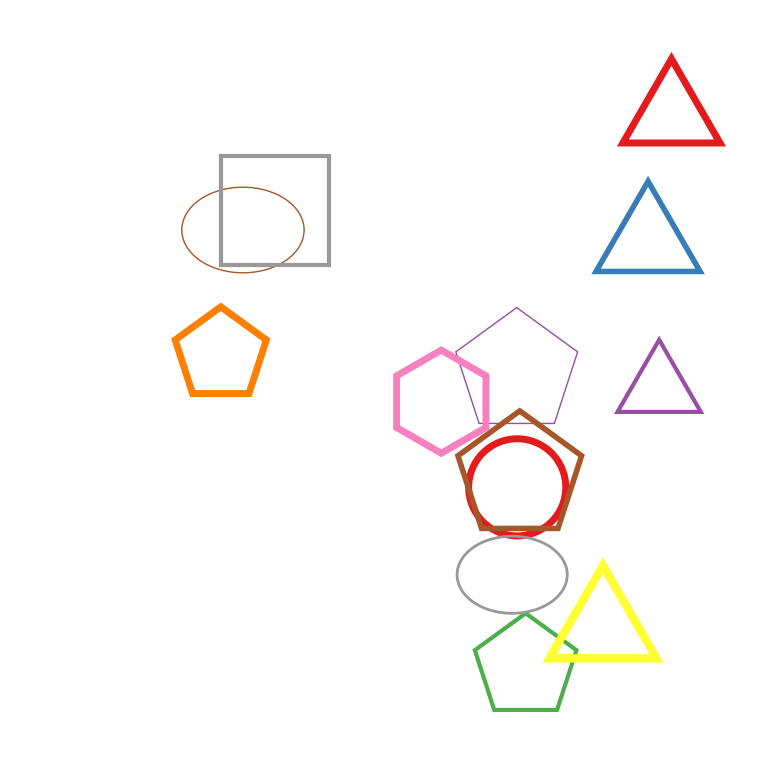[{"shape": "triangle", "thickness": 2.5, "radius": 0.36, "center": [0.872, 0.851]}, {"shape": "circle", "thickness": 2.5, "radius": 0.32, "center": [0.672, 0.367]}, {"shape": "triangle", "thickness": 2, "radius": 0.39, "center": [0.842, 0.686]}, {"shape": "pentagon", "thickness": 1.5, "radius": 0.35, "center": [0.683, 0.134]}, {"shape": "pentagon", "thickness": 0.5, "radius": 0.42, "center": [0.671, 0.517]}, {"shape": "triangle", "thickness": 1.5, "radius": 0.31, "center": [0.856, 0.496]}, {"shape": "pentagon", "thickness": 2.5, "radius": 0.31, "center": [0.287, 0.539]}, {"shape": "triangle", "thickness": 3, "radius": 0.4, "center": [0.783, 0.185]}, {"shape": "oval", "thickness": 0.5, "radius": 0.4, "center": [0.316, 0.701]}, {"shape": "pentagon", "thickness": 2, "radius": 0.42, "center": [0.675, 0.382]}, {"shape": "hexagon", "thickness": 2.5, "radius": 0.33, "center": [0.573, 0.478]}, {"shape": "oval", "thickness": 1, "radius": 0.36, "center": [0.665, 0.254]}, {"shape": "square", "thickness": 1.5, "radius": 0.35, "center": [0.358, 0.727]}]